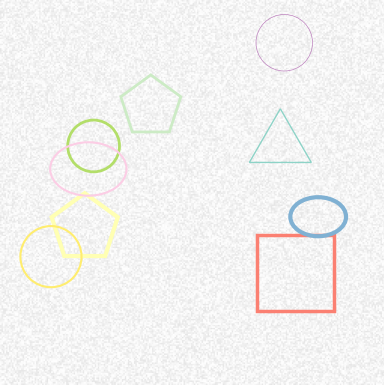[{"shape": "triangle", "thickness": 1, "radius": 0.46, "center": [0.728, 0.625]}, {"shape": "pentagon", "thickness": 3, "radius": 0.45, "center": [0.22, 0.408]}, {"shape": "square", "thickness": 2.5, "radius": 0.5, "center": [0.767, 0.292]}, {"shape": "oval", "thickness": 3, "radius": 0.36, "center": [0.826, 0.437]}, {"shape": "circle", "thickness": 2, "radius": 0.34, "center": [0.243, 0.621]}, {"shape": "oval", "thickness": 1.5, "radius": 0.5, "center": [0.229, 0.561]}, {"shape": "circle", "thickness": 0.5, "radius": 0.37, "center": [0.738, 0.889]}, {"shape": "pentagon", "thickness": 2, "radius": 0.41, "center": [0.392, 0.723]}, {"shape": "circle", "thickness": 1.5, "radius": 0.4, "center": [0.132, 0.333]}]